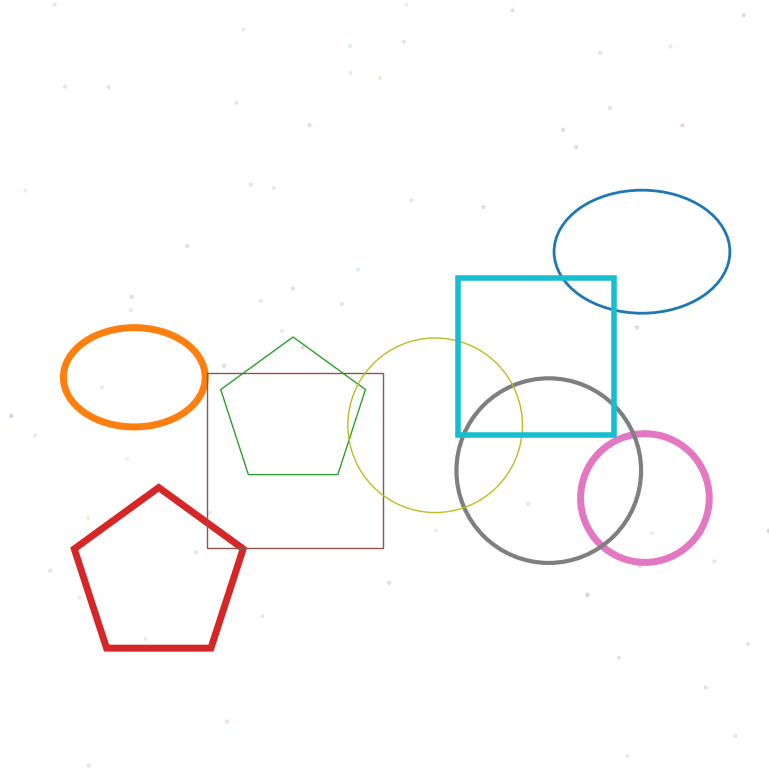[{"shape": "oval", "thickness": 1, "radius": 0.57, "center": [0.834, 0.673]}, {"shape": "oval", "thickness": 2.5, "radius": 0.46, "center": [0.174, 0.51]}, {"shape": "pentagon", "thickness": 0.5, "radius": 0.49, "center": [0.381, 0.464]}, {"shape": "pentagon", "thickness": 2.5, "radius": 0.58, "center": [0.206, 0.252]}, {"shape": "square", "thickness": 0.5, "radius": 0.57, "center": [0.383, 0.402]}, {"shape": "circle", "thickness": 2.5, "radius": 0.42, "center": [0.838, 0.353]}, {"shape": "circle", "thickness": 1.5, "radius": 0.6, "center": [0.713, 0.389]}, {"shape": "circle", "thickness": 0.5, "radius": 0.57, "center": [0.565, 0.448]}, {"shape": "square", "thickness": 2, "radius": 0.51, "center": [0.696, 0.537]}]